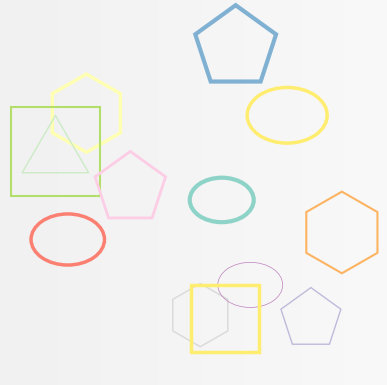[{"shape": "oval", "thickness": 3, "radius": 0.41, "center": [0.572, 0.481]}, {"shape": "hexagon", "thickness": 2.5, "radius": 0.51, "center": [0.223, 0.706]}, {"shape": "pentagon", "thickness": 1, "radius": 0.41, "center": [0.802, 0.172]}, {"shape": "oval", "thickness": 2.5, "radius": 0.47, "center": [0.175, 0.378]}, {"shape": "pentagon", "thickness": 3, "radius": 0.55, "center": [0.608, 0.877]}, {"shape": "hexagon", "thickness": 1.5, "radius": 0.53, "center": [0.882, 0.396]}, {"shape": "square", "thickness": 1.5, "radius": 0.58, "center": [0.143, 0.606]}, {"shape": "pentagon", "thickness": 2, "radius": 0.48, "center": [0.336, 0.511]}, {"shape": "hexagon", "thickness": 1, "radius": 0.41, "center": [0.517, 0.181]}, {"shape": "oval", "thickness": 0.5, "radius": 0.42, "center": [0.646, 0.26]}, {"shape": "triangle", "thickness": 1, "radius": 0.5, "center": [0.143, 0.601]}, {"shape": "oval", "thickness": 2.5, "radius": 0.52, "center": [0.741, 0.701]}, {"shape": "square", "thickness": 2.5, "radius": 0.43, "center": [0.58, 0.172]}]